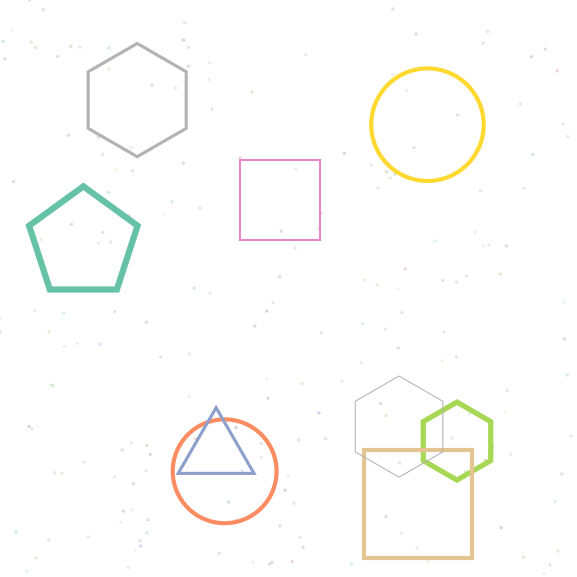[{"shape": "pentagon", "thickness": 3, "radius": 0.49, "center": [0.144, 0.578]}, {"shape": "circle", "thickness": 2, "radius": 0.45, "center": [0.389, 0.183]}, {"shape": "triangle", "thickness": 1.5, "radius": 0.38, "center": [0.374, 0.217]}, {"shape": "square", "thickness": 1, "radius": 0.34, "center": [0.485, 0.653]}, {"shape": "hexagon", "thickness": 2.5, "radius": 0.34, "center": [0.791, 0.235]}, {"shape": "circle", "thickness": 2, "radius": 0.49, "center": [0.74, 0.783]}, {"shape": "square", "thickness": 2, "radius": 0.47, "center": [0.723, 0.126]}, {"shape": "hexagon", "thickness": 0.5, "radius": 0.44, "center": [0.691, 0.26]}, {"shape": "hexagon", "thickness": 1.5, "radius": 0.49, "center": [0.238, 0.826]}]